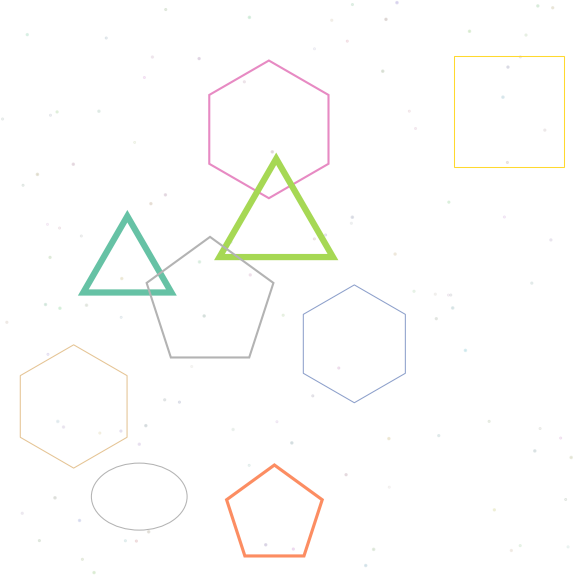[{"shape": "triangle", "thickness": 3, "radius": 0.44, "center": [0.221, 0.537]}, {"shape": "pentagon", "thickness": 1.5, "radius": 0.44, "center": [0.475, 0.107]}, {"shape": "hexagon", "thickness": 0.5, "radius": 0.51, "center": [0.614, 0.404]}, {"shape": "hexagon", "thickness": 1, "radius": 0.6, "center": [0.466, 0.775]}, {"shape": "triangle", "thickness": 3, "radius": 0.57, "center": [0.478, 0.611]}, {"shape": "square", "thickness": 0.5, "radius": 0.48, "center": [0.882, 0.807]}, {"shape": "hexagon", "thickness": 0.5, "radius": 0.53, "center": [0.128, 0.295]}, {"shape": "pentagon", "thickness": 1, "radius": 0.58, "center": [0.364, 0.474]}, {"shape": "oval", "thickness": 0.5, "radius": 0.41, "center": [0.241, 0.139]}]